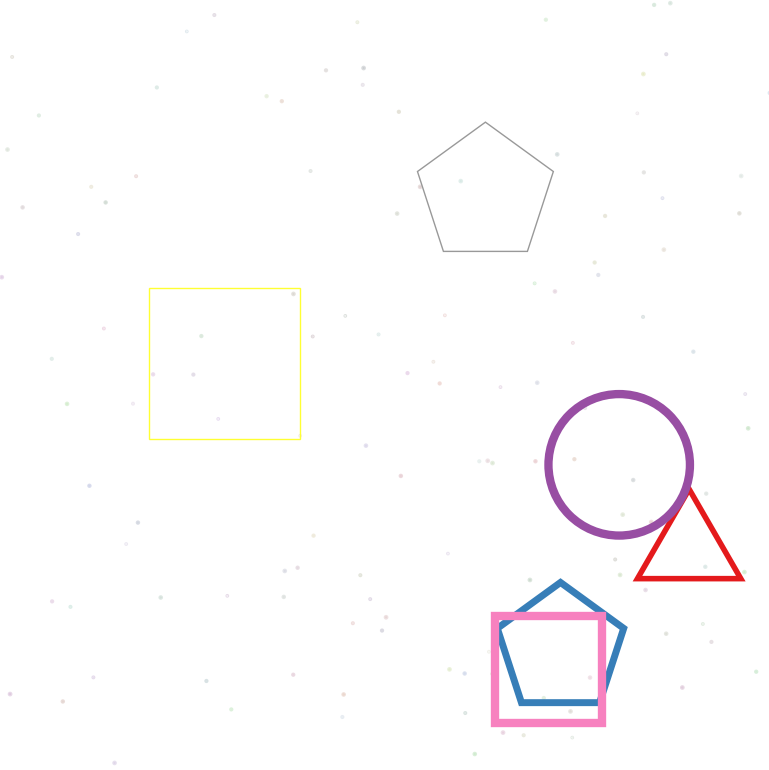[{"shape": "triangle", "thickness": 2, "radius": 0.39, "center": [0.895, 0.287]}, {"shape": "pentagon", "thickness": 2.5, "radius": 0.43, "center": [0.728, 0.157]}, {"shape": "circle", "thickness": 3, "radius": 0.46, "center": [0.804, 0.396]}, {"shape": "square", "thickness": 0.5, "radius": 0.49, "center": [0.291, 0.528]}, {"shape": "square", "thickness": 3, "radius": 0.35, "center": [0.712, 0.13]}, {"shape": "pentagon", "thickness": 0.5, "radius": 0.46, "center": [0.63, 0.749]}]